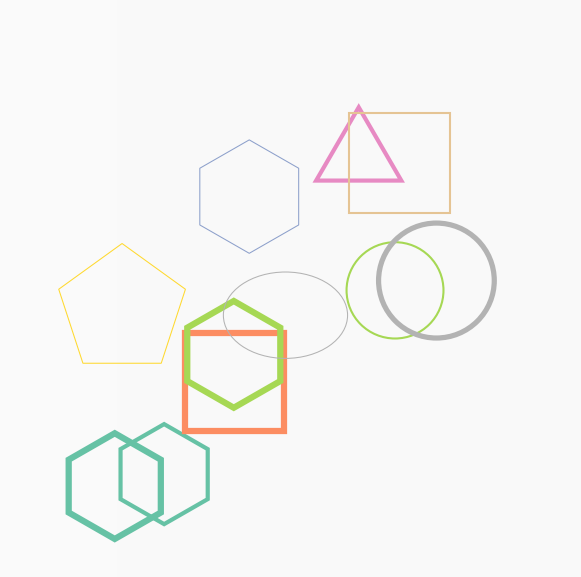[{"shape": "hexagon", "thickness": 3, "radius": 0.46, "center": [0.197, 0.157]}, {"shape": "hexagon", "thickness": 2, "radius": 0.43, "center": [0.282, 0.178]}, {"shape": "square", "thickness": 3, "radius": 0.43, "center": [0.404, 0.337]}, {"shape": "hexagon", "thickness": 0.5, "radius": 0.49, "center": [0.429, 0.659]}, {"shape": "triangle", "thickness": 2, "radius": 0.42, "center": [0.617, 0.729]}, {"shape": "circle", "thickness": 1, "radius": 0.42, "center": [0.68, 0.496]}, {"shape": "hexagon", "thickness": 3, "radius": 0.46, "center": [0.402, 0.385]}, {"shape": "pentagon", "thickness": 0.5, "radius": 0.57, "center": [0.21, 0.463]}, {"shape": "square", "thickness": 1, "radius": 0.44, "center": [0.687, 0.717]}, {"shape": "oval", "thickness": 0.5, "radius": 0.53, "center": [0.491, 0.453]}, {"shape": "circle", "thickness": 2.5, "radius": 0.5, "center": [0.751, 0.513]}]